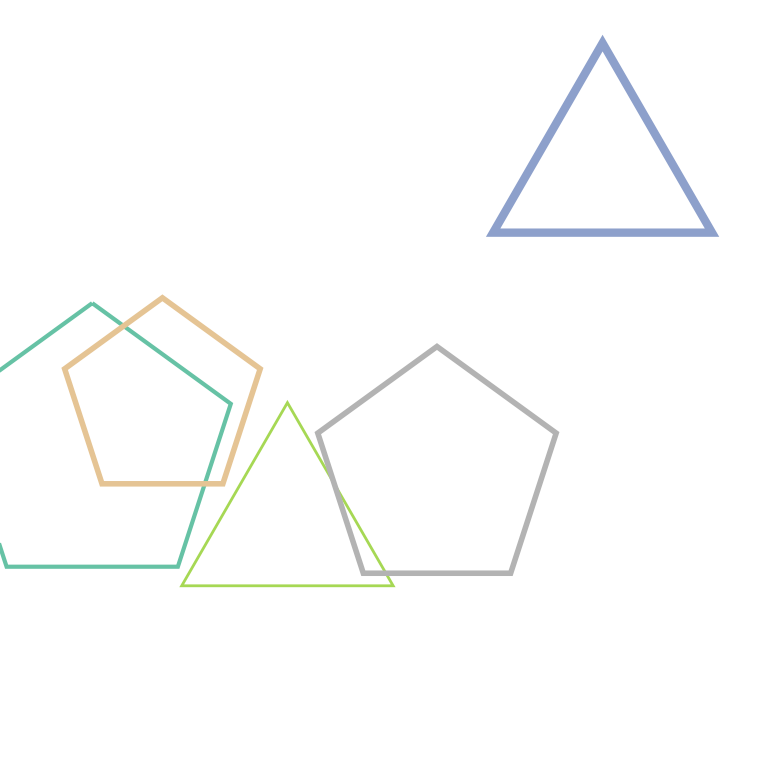[{"shape": "pentagon", "thickness": 1.5, "radius": 0.95, "center": [0.12, 0.417]}, {"shape": "triangle", "thickness": 3, "radius": 0.82, "center": [0.783, 0.78]}, {"shape": "triangle", "thickness": 1, "radius": 0.79, "center": [0.373, 0.319]}, {"shape": "pentagon", "thickness": 2, "radius": 0.67, "center": [0.211, 0.48]}, {"shape": "pentagon", "thickness": 2, "radius": 0.81, "center": [0.568, 0.387]}]